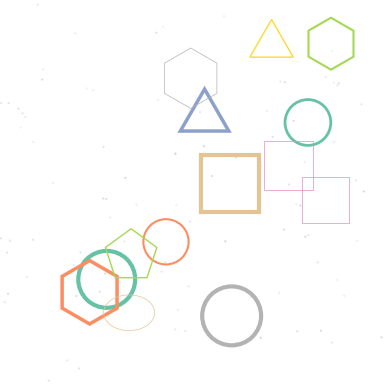[{"shape": "circle", "thickness": 3, "radius": 0.37, "center": [0.277, 0.274]}, {"shape": "circle", "thickness": 2, "radius": 0.3, "center": [0.8, 0.682]}, {"shape": "circle", "thickness": 1.5, "radius": 0.29, "center": [0.431, 0.372]}, {"shape": "hexagon", "thickness": 2.5, "radius": 0.41, "center": [0.233, 0.241]}, {"shape": "triangle", "thickness": 2.5, "radius": 0.36, "center": [0.531, 0.696]}, {"shape": "square", "thickness": 0.5, "radius": 0.3, "center": [0.846, 0.48]}, {"shape": "square", "thickness": 0.5, "radius": 0.32, "center": [0.75, 0.57]}, {"shape": "pentagon", "thickness": 1, "radius": 0.35, "center": [0.341, 0.336]}, {"shape": "hexagon", "thickness": 1.5, "radius": 0.34, "center": [0.86, 0.887]}, {"shape": "triangle", "thickness": 1, "radius": 0.33, "center": [0.705, 0.884]}, {"shape": "oval", "thickness": 0.5, "radius": 0.33, "center": [0.335, 0.188]}, {"shape": "square", "thickness": 3, "radius": 0.37, "center": [0.597, 0.524]}, {"shape": "circle", "thickness": 3, "radius": 0.38, "center": [0.602, 0.18]}, {"shape": "hexagon", "thickness": 0.5, "radius": 0.39, "center": [0.495, 0.797]}]